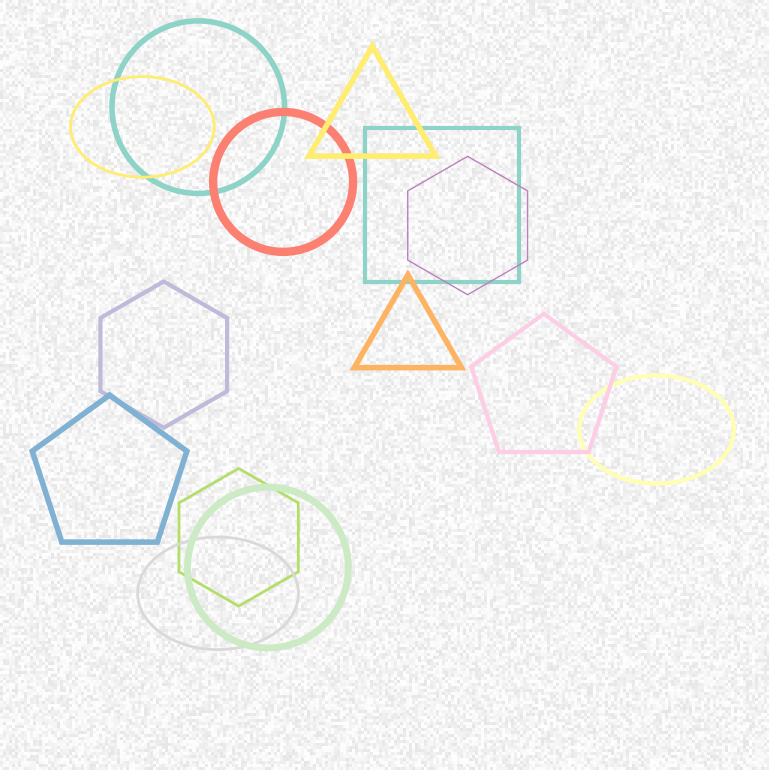[{"shape": "circle", "thickness": 2, "radius": 0.56, "center": [0.257, 0.861]}, {"shape": "square", "thickness": 1.5, "radius": 0.5, "center": [0.574, 0.734]}, {"shape": "oval", "thickness": 1.5, "radius": 0.5, "center": [0.853, 0.442]}, {"shape": "hexagon", "thickness": 1.5, "radius": 0.47, "center": [0.213, 0.539]}, {"shape": "circle", "thickness": 3, "radius": 0.45, "center": [0.368, 0.764]}, {"shape": "pentagon", "thickness": 2, "radius": 0.53, "center": [0.142, 0.381]}, {"shape": "triangle", "thickness": 2, "radius": 0.4, "center": [0.53, 0.563]}, {"shape": "hexagon", "thickness": 1, "radius": 0.45, "center": [0.31, 0.302]}, {"shape": "pentagon", "thickness": 1.5, "radius": 0.5, "center": [0.706, 0.493]}, {"shape": "oval", "thickness": 1, "radius": 0.52, "center": [0.283, 0.229]}, {"shape": "hexagon", "thickness": 0.5, "radius": 0.45, "center": [0.607, 0.707]}, {"shape": "circle", "thickness": 2.5, "radius": 0.52, "center": [0.348, 0.263]}, {"shape": "oval", "thickness": 1, "radius": 0.47, "center": [0.185, 0.835]}, {"shape": "triangle", "thickness": 2, "radius": 0.48, "center": [0.483, 0.845]}]